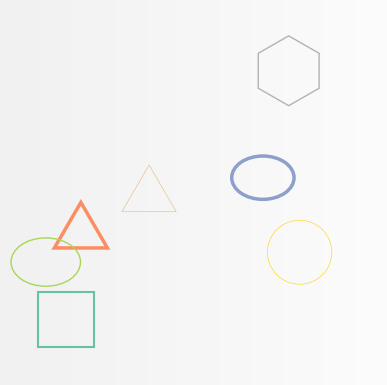[{"shape": "square", "thickness": 1.5, "radius": 0.36, "center": [0.171, 0.171]}, {"shape": "triangle", "thickness": 2.5, "radius": 0.39, "center": [0.209, 0.395]}, {"shape": "oval", "thickness": 2.5, "radius": 0.4, "center": [0.678, 0.538]}, {"shape": "oval", "thickness": 1, "radius": 0.45, "center": [0.118, 0.319]}, {"shape": "circle", "thickness": 0.5, "radius": 0.42, "center": [0.773, 0.345]}, {"shape": "triangle", "thickness": 0.5, "radius": 0.4, "center": [0.385, 0.491]}, {"shape": "hexagon", "thickness": 1, "radius": 0.45, "center": [0.745, 0.816]}]